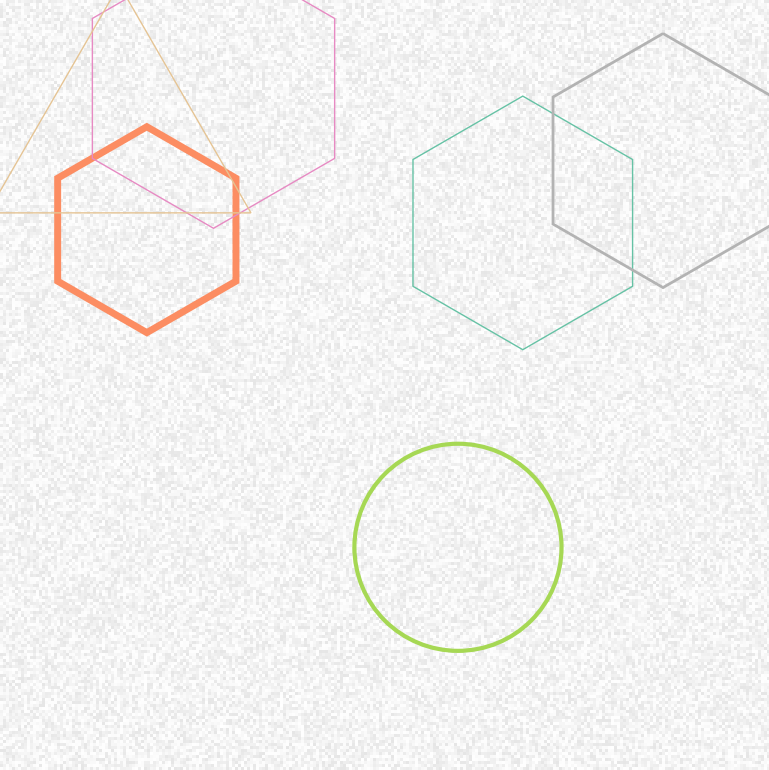[{"shape": "hexagon", "thickness": 0.5, "radius": 0.82, "center": [0.679, 0.711]}, {"shape": "hexagon", "thickness": 2.5, "radius": 0.67, "center": [0.191, 0.702]}, {"shape": "hexagon", "thickness": 0.5, "radius": 0.91, "center": [0.277, 0.885]}, {"shape": "circle", "thickness": 1.5, "radius": 0.67, "center": [0.595, 0.289]}, {"shape": "triangle", "thickness": 0.5, "radius": 0.99, "center": [0.155, 0.822]}, {"shape": "hexagon", "thickness": 1, "radius": 0.82, "center": [0.861, 0.792]}]